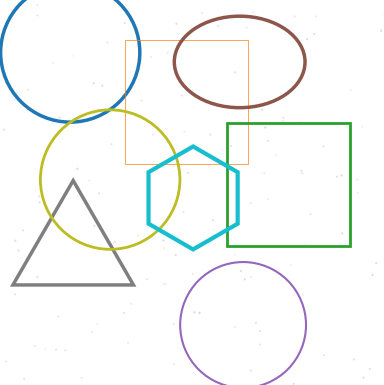[{"shape": "circle", "thickness": 2.5, "radius": 0.9, "center": [0.182, 0.864]}, {"shape": "square", "thickness": 0.5, "radius": 0.8, "center": [0.485, 0.735]}, {"shape": "square", "thickness": 2, "radius": 0.8, "center": [0.75, 0.52]}, {"shape": "circle", "thickness": 1.5, "radius": 0.82, "center": [0.631, 0.156]}, {"shape": "oval", "thickness": 2.5, "radius": 0.85, "center": [0.622, 0.839]}, {"shape": "triangle", "thickness": 2.5, "radius": 0.9, "center": [0.19, 0.35]}, {"shape": "circle", "thickness": 2, "radius": 0.91, "center": [0.286, 0.534]}, {"shape": "hexagon", "thickness": 3, "radius": 0.67, "center": [0.502, 0.486]}]